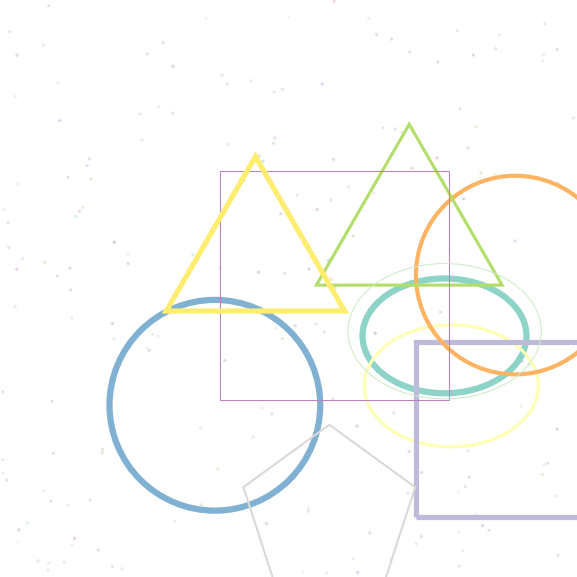[{"shape": "oval", "thickness": 3, "radius": 0.71, "center": [0.77, 0.418]}, {"shape": "oval", "thickness": 1.5, "radius": 0.75, "center": [0.781, 0.331]}, {"shape": "square", "thickness": 2.5, "radius": 0.76, "center": [0.871, 0.256]}, {"shape": "circle", "thickness": 3, "radius": 0.91, "center": [0.372, 0.297]}, {"shape": "circle", "thickness": 2, "radius": 0.86, "center": [0.892, 0.523]}, {"shape": "triangle", "thickness": 1.5, "radius": 0.93, "center": [0.709, 0.598]}, {"shape": "pentagon", "thickness": 1, "radius": 0.78, "center": [0.57, 0.107]}, {"shape": "square", "thickness": 0.5, "radius": 0.99, "center": [0.58, 0.504]}, {"shape": "oval", "thickness": 0.5, "radius": 0.84, "center": [0.77, 0.426]}, {"shape": "triangle", "thickness": 2.5, "radius": 0.89, "center": [0.442, 0.55]}]